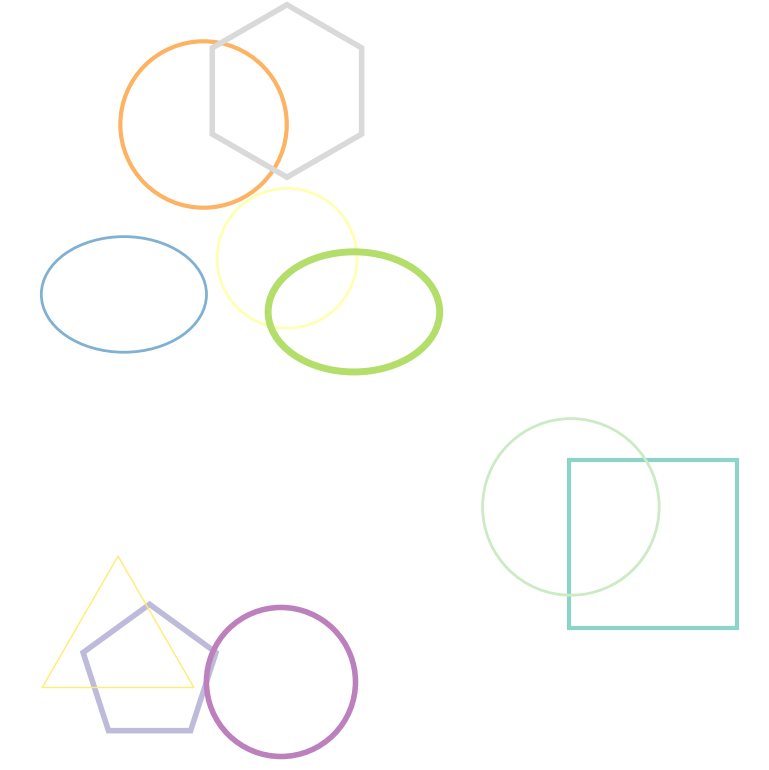[{"shape": "square", "thickness": 1.5, "radius": 0.54, "center": [0.848, 0.293]}, {"shape": "circle", "thickness": 1, "radius": 0.45, "center": [0.373, 0.665]}, {"shape": "pentagon", "thickness": 2, "radius": 0.45, "center": [0.194, 0.124]}, {"shape": "oval", "thickness": 1, "radius": 0.54, "center": [0.161, 0.618]}, {"shape": "circle", "thickness": 1.5, "radius": 0.54, "center": [0.264, 0.838]}, {"shape": "oval", "thickness": 2.5, "radius": 0.56, "center": [0.46, 0.595]}, {"shape": "hexagon", "thickness": 2, "radius": 0.56, "center": [0.373, 0.882]}, {"shape": "circle", "thickness": 2, "radius": 0.48, "center": [0.365, 0.114]}, {"shape": "circle", "thickness": 1, "radius": 0.57, "center": [0.741, 0.342]}, {"shape": "triangle", "thickness": 0.5, "radius": 0.57, "center": [0.153, 0.164]}]